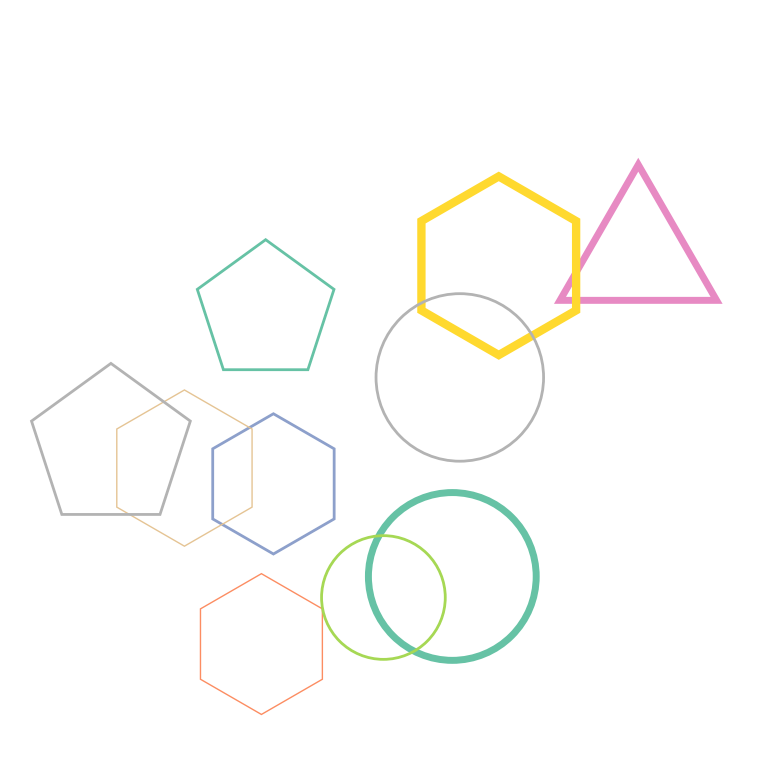[{"shape": "pentagon", "thickness": 1, "radius": 0.47, "center": [0.345, 0.595]}, {"shape": "circle", "thickness": 2.5, "radius": 0.54, "center": [0.587, 0.251]}, {"shape": "hexagon", "thickness": 0.5, "radius": 0.46, "center": [0.34, 0.164]}, {"shape": "hexagon", "thickness": 1, "radius": 0.46, "center": [0.355, 0.372]}, {"shape": "triangle", "thickness": 2.5, "radius": 0.59, "center": [0.829, 0.669]}, {"shape": "circle", "thickness": 1, "radius": 0.4, "center": [0.498, 0.224]}, {"shape": "hexagon", "thickness": 3, "radius": 0.58, "center": [0.648, 0.655]}, {"shape": "hexagon", "thickness": 0.5, "radius": 0.51, "center": [0.24, 0.392]}, {"shape": "circle", "thickness": 1, "radius": 0.54, "center": [0.597, 0.51]}, {"shape": "pentagon", "thickness": 1, "radius": 0.54, "center": [0.144, 0.42]}]